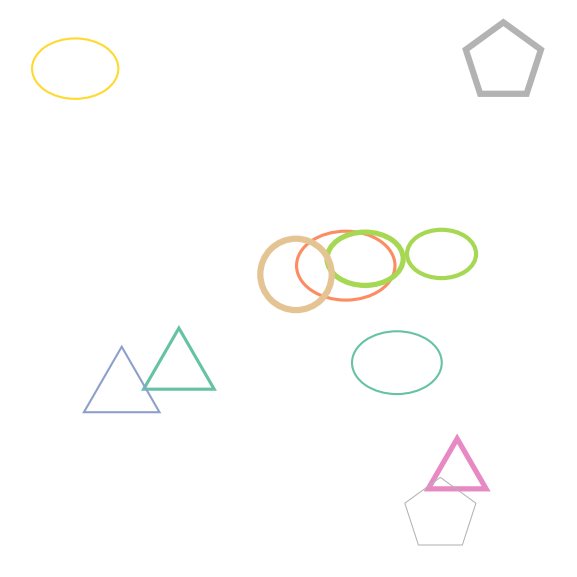[{"shape": "triangle", "thickness": 1.5, "radius": 0.35, "center": [0.31, 0.36]}, {"shape": "oval", "thickness": 1, "radius": 0.39, "center": [0.687, 0.371]}, {"shape": "oval", "thickness": 1.5, "radius": 0.43, "center": [0.599, 0.539]}, {"shape": "triangle", "thickness": 1, "radius": 0.38, "center": [0.211, 0.323]}, {"shape": "triangle", "thickness": 2.5, "radius": 0.29, "center": [0.792, 0.182]}, {"shape": "oval", "thickness": 2, "radius": 0.3, "center": [0.765, 0.559]}, {"shape": "oval", "thickness": 2.5, "radius": 0.33, "center": [0.632, 0.551]}, {"shape": "oval", "thickness": 1, "radius": 0.37, "center": [0.13, 0.88]}, {"shape": "circle", "thickness": 3, "radius": 0.31, "center": [0.513, 0.524]}, {"shape": "pentagon", "thickness": 0.5, "radius": 0.32, "center": [0.763, 0.108]}, {"shape": "pentagon", "thickness": 3, "radius": 0.34, "center": [0.872, 0.892]}]